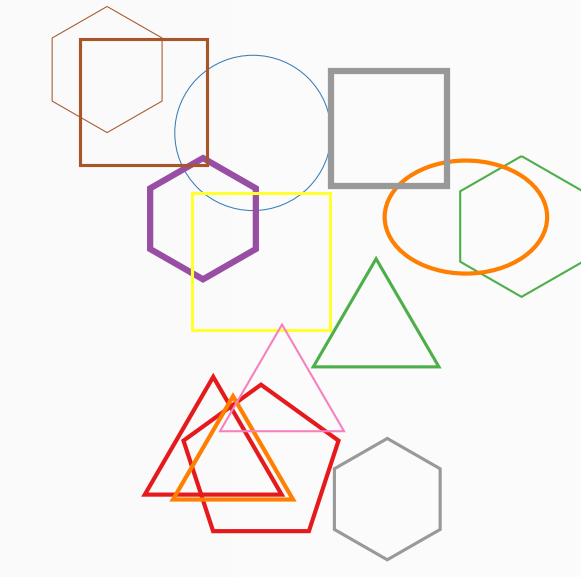[{"shape": "pentagon", "thickness": 2, "radius": 0.7, "center": [0.449, 0.193]}, {"shape": "triangle", "thickness": 2, "radius": 0.68, "center": [0.367, 0.211]}, {"shape": "circle", "thickness": 0.5, "radius": 0.67, "center": [0.435, 0.769]}, {"shape": "hexagon", "thickness": 1, "radius": 0.61, "center": [0.897, 0.607]}, {"shape": "triangle", "thickness": 1.5, "radius": 0.62, "center": [0.647, 0.426]}, {"shape": "hexagon", "thickness": 3, "radius": 0.52, "center": [0.349, 0.62]}, {"shape": "triangle", "thickness": 2, "radius": 0.6, "center": [0.401, 0.194]}, {"shape": "oval", "thickness": 2, "radius": 0.7, "center": [0.802, 0.623]}, {"shape": "square", "thickness": 1.5, "radius": 0.59, "center": [0.449, 0.546]}, {"shape": "hexagon", "thickness": 0.5, "radius": 0.55, "center": [0.184, 0.879]}, {"shape": "square", "thickness": 1.5, "radius": 0.55, "center": [0.247, 0.822]}, {"shape": "triangle", "thickness": 1, "radius": 0.62, "center": [0.485, 0.314]}, {"shape": "hexagon", "thickness": 1.5, "radius": 0.53, "center": [0.666, 0.135]}, {"shape": "square", "thickness": 3, "radius": 0.5, "center": [0.669, 0.777]}]